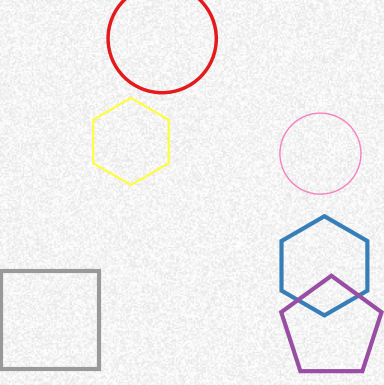[{"shape": "circle", "thickness": 2.5, "radius": 0.7, "center": [0.421, 0.9]}, {"shape": "hexagon", "thickness": 3, "radius": 0.64, "center": [0.843, 0.31]}, {"shape": "pentagon", "thickness": 3, "radius": 0.68, "center": [0.861, 0.147]}, {"shape": "hexagon", "thickness": 1.5, "radius": 0.57, "center": [0.34, 0.633]}, {"shape": "circle", "thickness": 1, "radius": 0.53, "center": [0.832, 0.601]}, {"shape": "square", "thickness": 3, "radius": 0.64, "center": [0.131, 0.168]}]